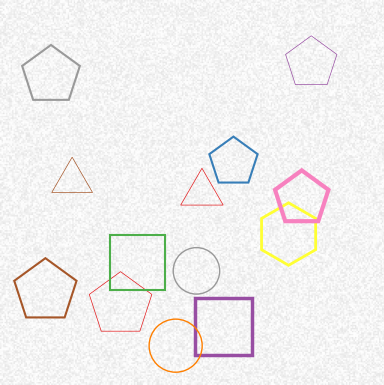[{"shape": "triangle", "thickness": 0.5, "radius": 0.32, "center": [0.525, 0.499]}, {"shape": "pentagon", "thickness": 0.5, "radius": 0.43, "center": [0.313, 0.209]}, {"shape": "pentagon", "thickness": 1.5, "radius": 0.33, "center": [0.606, 0.579]}, {"shape": "square", "thickness": 1.5, "radius": 0.36, "center": [0.357, 0.318]}, {"shape": "pentagon", "thickness": 0.5, "radius": 0.35, "center": [0.808, 0.837]}, {"shape": "square", "thickness": 2.5, "radius": 0.37, "center": [0.581, 0.153]}, {"shape": "circle", "thickness": 1, "radius": 0.34, "center": [0.456, 0.102]}, {"shape": "hexagon", "thickness": 2, "radius": 0.41, "center": [0.75, 0.392]}, {"shape": "pentagon", "thickness": 1.5, "radius": 0.43, "center": [0.118, 0.244]}, {"shape": "triangle", "thickness": 0.5, "radius": 0.31, "center": [0.187, 0.531]}, {"shape": "pentagon", "thickness": 3, "radius": 0.36, "center": [0.784, 0.484]}, {"shape": "circle", "thickness": 1, "radius": 0.3, "center": [0.51, 0.296]}, {"shape": "pentagon", "thickness": 1.5, "radius": 0.39, "center": [0.132, 0.804]}]